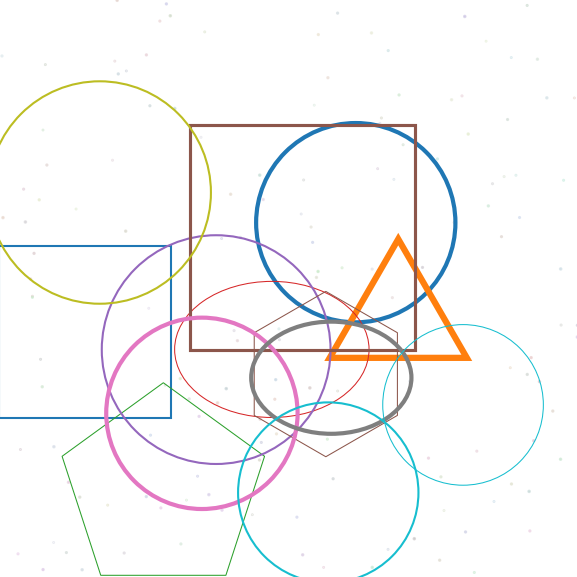[{"shape": "circle", "thickness": 2, "radius": 0.86, "center": [0.616, 0.614]}, {"shape": "square", "thickness": 1, "radius": 0.74, "center": [0.147, 0.425]}, {"shape": "triangle", "thickness": 3, "radius": 0.69, "center": [0.69, 0.448]}, {"shape": "pentagon", "thickness": 0.5, "radius": 0.92, "center": [0.283, 0.152]}, {"shape": "oval", "thickness": 0.5, "radius": 0.84, "center": [0.471, 0.394]}, {"shape": "circle", "thickness": 1, "radius": 0.99, "center": [0.374, 0.394]}, {"shape": "square", "thickness": 1.5, "radius": 0.97, "center": [0.524, 0.588]}, {"shape": "hexagon", "thickness": 0.5, "radius": 0.72, "center": [0.564, 0.351]}, {"shape": "circle", "thickness": 2, "radius": 0.83, "center": [0.35, 0.283]}, {"shape": "oval", "thickness": 2, "radius": 0.69, "center": [0.574, 0.345]}, {"shape": "circle", "thickness": 1, "radius": 0.96, "center": [0.173, 0.666]}, {"shape": "circle", "thickness": 0.5, "radius": 0.7, "center": [0.802, 0.298]}, {"shape": "circle", "thickness": 1, "radius": 0.78, "center": [0.568, 0.146]}]